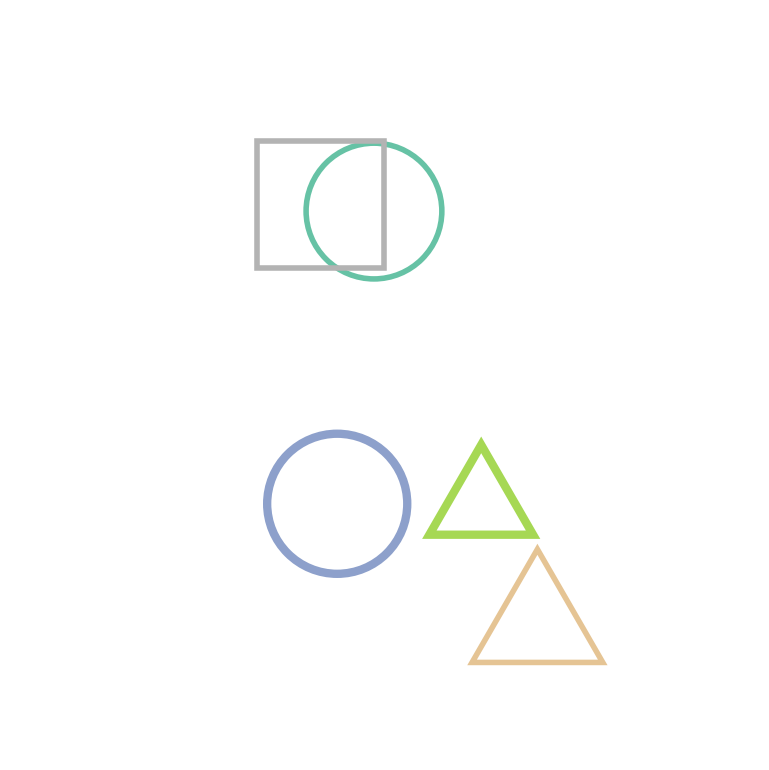[{"shape": "circle", "thickness": 2, "radius": 0.44, "center": [0.486, 0.726]}, {"shape": "circle", "thickness": 3, "radius": 0.45, "center": [0.438, 0.346]}, {"shape": "triangle", "thickness": 3, "radius": 0.39, "center": [0.625, 0.344]}, {"shape": "triangle", "thickness": 2, "radius": 0.49, "center": [0.698, 0.189]}, {"shape": "square", "thickness": 2, "radius": 0.41, "center": [0.416, 0.734]}]